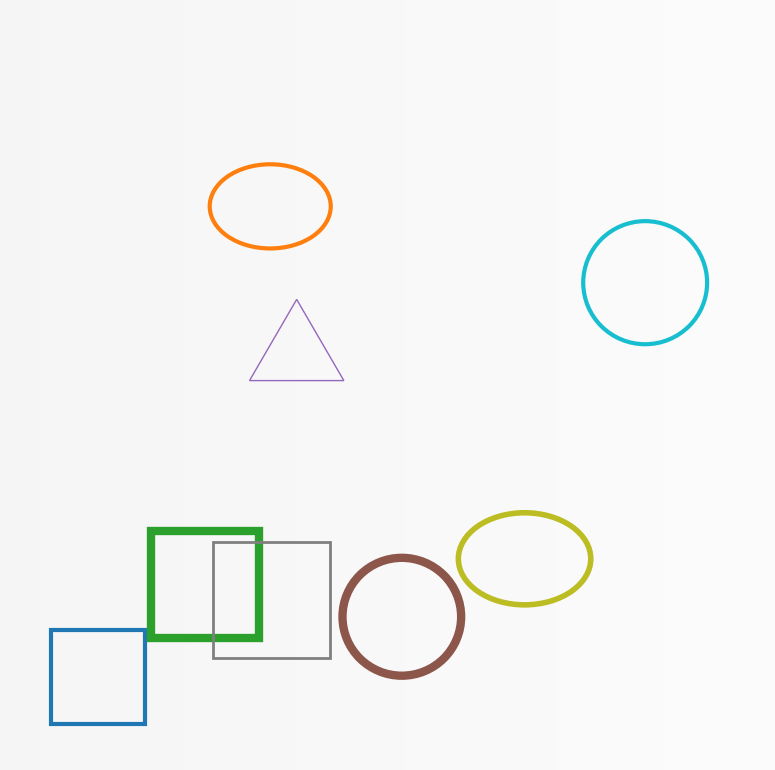[{"shape": "square", "thickness": 1.5, "radius": 0.3, "center": [0.127, 0.12]}, {"shape": "oval", "thickness": 1.5, "radius": 0.39, "center": [0.349, 0.732]}, {"shape": "square", "thickness": 3, "radius": 0.35, "center": [0.264, 0.241]}, {"shape": "triangle", "thickness": 0.5, "radius": 0.35, "center": [0.383, 0.541]}, {"shape": "circle", "thickness": 3, "radius": 0.38, "center": [0.518, 0.199]}, {"shape": "square", "thickness": 1, "radius": 0.38, "center": [0.351, 0.221]}, {"shape": "oval", "thickness": 2, "radius": 0.43, "center": [0.677, 0.274]}, {"shape": "circle", "thickness": 1.5, "radius": 0.4, "center": [0.832, 0.633]}]